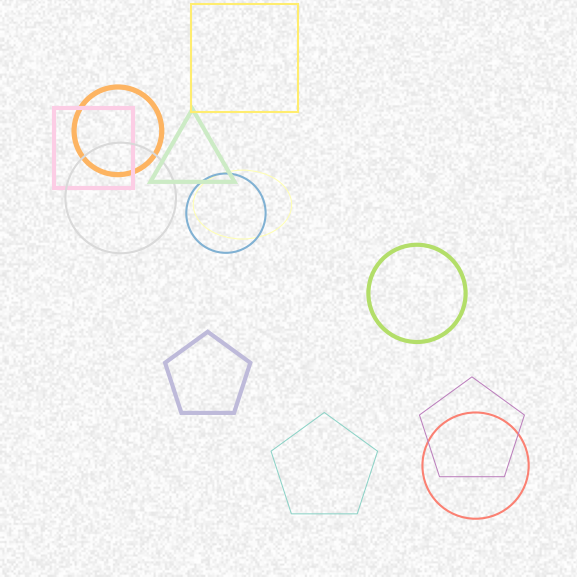[{"shape": "pentagon", "thickness": 0.5, "radius": 0.49, "center": [0.562, 0.188]}, {"shape": "oval", "thickness": 0.5, "radius": 0.43, "center": [0.42, 0.645]}, {"shape": "pentagon", "thickness": 2, "radius": 0.39, "center": [0.36, 0.347]}, {"shape": "circle", "thickness": 1, "radius": 0.46, "center": [0.823, 0.193]}, {"shape": "circle", "thickness": 1, "radius": 0.34, "center": [0.391, 0.63]}, {"shape": "circle", "thickness": 2.5, "radius": 0.38, "center": [0.204, 0.773]}, {"shape": "circle", "thickness": 2, "radius": 0.42, "center": [0.722, 0.491]}, {"shape": "square", "thickness": 2, "radius": 0.34, "center": [0.162, 0.743]}, {"shape": "circle", "thickness": 1, "radius": 0.48, "center": [0.209, 0.656]}, {"shape": "pentagon", "thickness": 0.5, "radius": 0.48, "center": [0.817, 0.251]}, {"shape": "triangle", "thickness": 2, "radius": 0.42, "center": [0.333, 0.726]}, {"shape": "square", "thickness": 1, "radius": 0.46, "center": [0.424, 0.899]}]